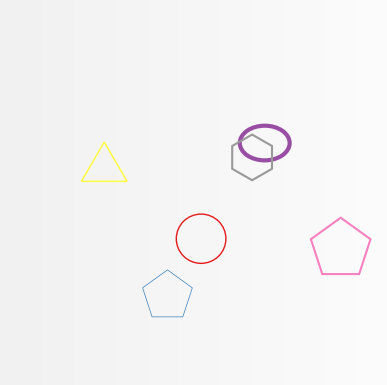[{"shape": "circle", "thickness": 1, "radius": 0.32, "center": [0.519, 0.38]}, {"shape": "pentagon", "thickness": 0.5, "radius": 0.34, "center": [0.432, 0.232]}, {"shape": "oval", "thickness": 3, "radius": 0.32, "center": [0.683, 0.628]}, {"shape": "triangle", "thickness": 1, "radius": 0.34, "center": [0.269, 0.563]}, {"shape": "pentagon", "thickness": 1.5, "radius": 0.4, "center": [0.879, 0.354]}, {"shape": "hexagon", "thickness": 1.5, "radius": 0.3, "center": [0.651, 0.591]}]